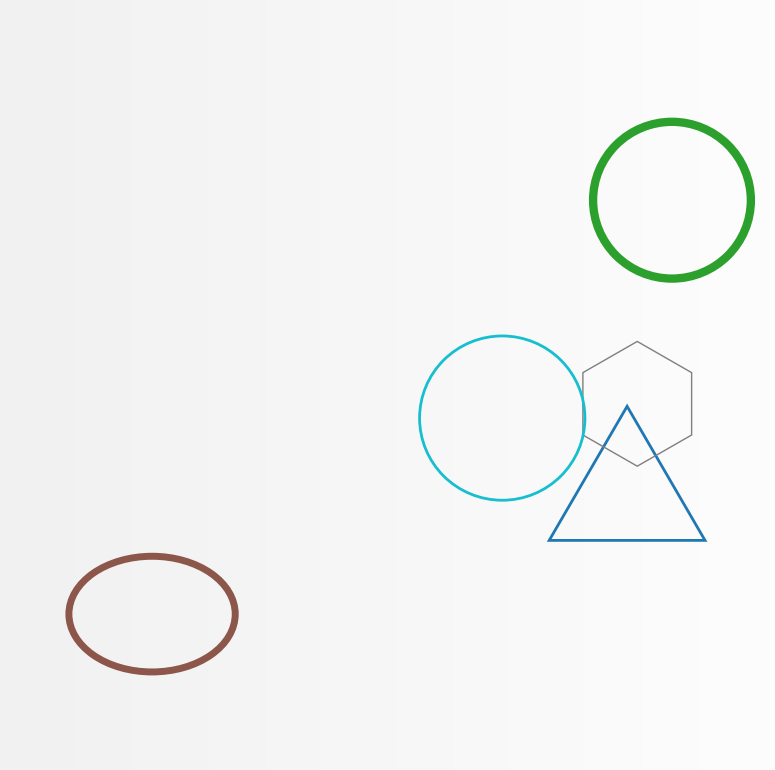[{"shape": "triangle", "thickness": 1, "radius": 0.58, "center": [0.809, 0.356]}, {"shape": "circle", "thickness": 3, "radius": 0.51, "center": [0.867, 0.74]}, {"shape": "oval", "thickness": 2.5, "radius": 0.54, "center": [0.196, 0.202]}, {"shape": "hexagon", "thickness": 0.5, "radius": 0.41, "center": [0.822, 0.476]}, {"shape": "circle", "thickness": 1, "radius": 0.53, "center": [0.648, 0.457]}]